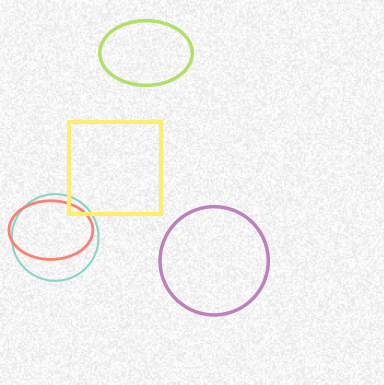[{"shape": "circle", "thickness": 1.5, "radius": 0.56, "center": [0.143, 0.383]}, {"shape": "oval", "thickness": 2, "radius": 0.54, "center": [0.132, 0.402]}, {"shape": "oval", "thickness": 2.5, "radius": 0.6, "center": [0.379, 0.862]}, {"shape": "circle", "thickness": 2.5, "radius": 0.7, "center": [0.556, 0.323]}, {"shape": "square", "thickness": 3, "radius": 0.6, "center": [0.299, 0.563]}]